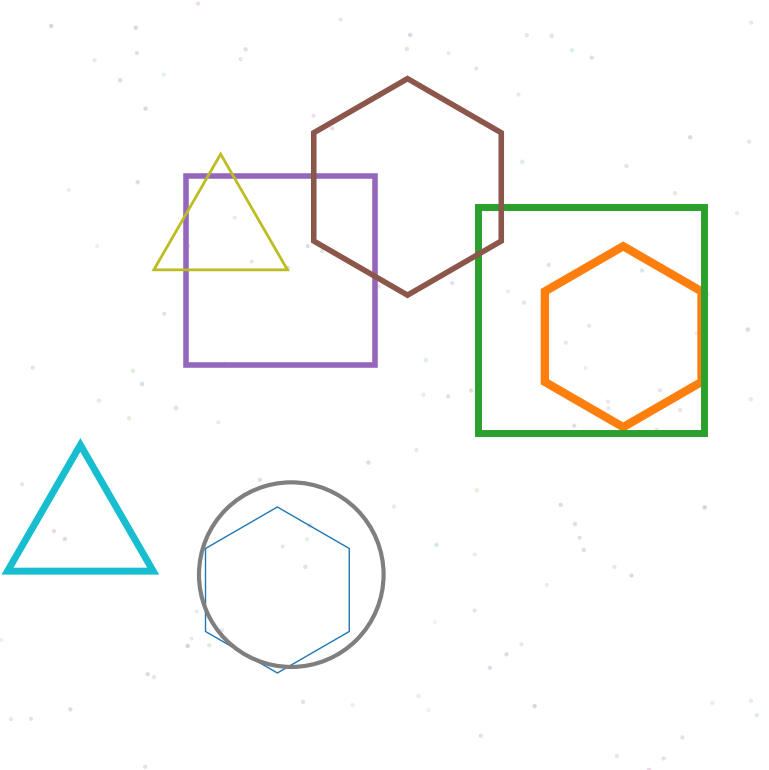[{"shape": "hexagon", "thickness": 0.5, "radius": 0.54, "center": [0.36, 0.234]}, {"shape": "hexagon", "thickness": 3, "radius": 0.59, "center": [0.809, 0.563]}, {"shape": "square", "thickness": 2.5, "radius": 0.73, "center": [0.767, 0.584]}, {"shape": "square", "thickness": 2, "radius": 0.61, "center": [0.364, 0.649]}, {"shape": "hexagon", "thickness": 2, "radius": 0.7, "center": [0.529, 0.757]}, {"shape": "circle", "thickness": 1.5, "radius": 0.6, "center": [0.378, 0.254]}, {"shape": "triangle", "thickness": 1, "radius": 0.5, "center": [0.287, 0.7]}, {"shape": "triangle", "thickness": 2.5, "radius": 0.55, "center": [0.104, 0.313]}]